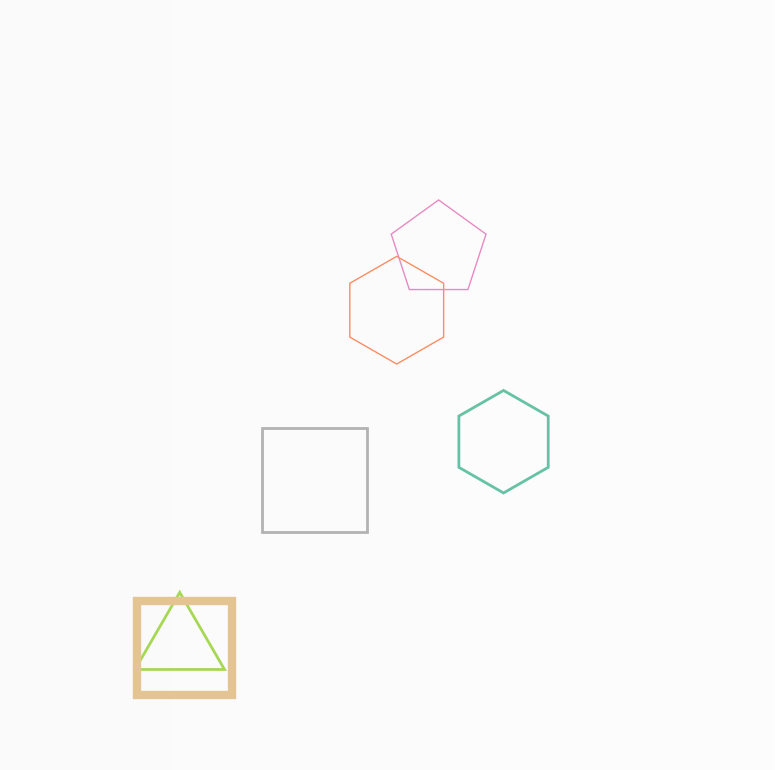[{"shape": "hexagon", "thickness": 1, "radius": 0.33, "center": [0.65, 0.426]}, {"shape": "hexagon", "thickness": 0.5, "radius": 0.35, "center": [0.512, 0.597]}, {"shape": "pentagon", "thickness": 0.5, "radius": 0.32, "center": [0.566, 0.676]}, {"shape": "triangle", "thickness": 1, "radius": 0.33, "center": [0.232, 0.164]}, {"shape": "square", "thickness": 3, "radius": 0.3, "center": [0.238, 0.159]}, {"shape": "square", "thickness": 1, "radius": 0.34, "center": [0.406, 0.377]}]